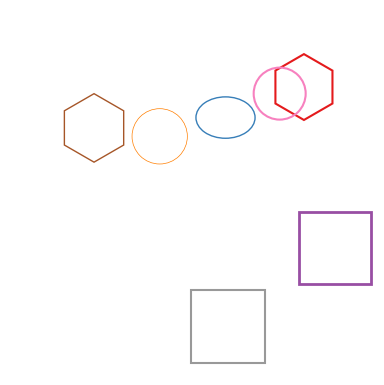[{"shape": "hexagon", "thickness": 1.5, "radius": 0.43, "center": [0.789, 0.774]}, {"shape": "oval", "thickness": 1, "radius": 0.38, "center": [0.586, 0.695]}, {"shape": "square", "thickness": 2, "radius": 0.47, "center": [0.871, 0.356]}, {"shape": "circle", "thickness": 0.5, "radius": 0.36, "center": [0.415, 0.646]}, {"shape": "hexagon", "thickness": 1, "radius": 0.44, "center": [0.244, 0.668]}, {"shape": "circle", "thickness": 1.5, "radius": 0.34, "center": [0.726, 0.757]}, {"shape": "square", "thickness": 1.5, "radius": 0.48, "center": [0.591, 0.152]}]